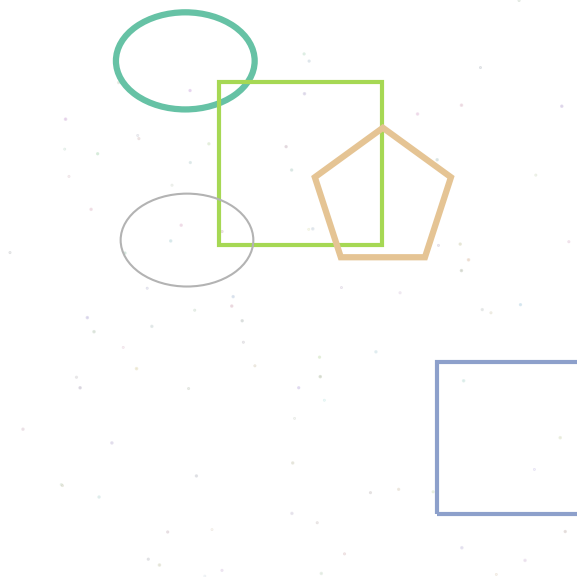[{"shape": "oval", "thickness": 3, "radius": 0.6, "center": [0.321, 0.894]}, {"shape": "square", "thickness": 2, "radius": 0.66, "center": [0.888, 0.24]}, {"shape": "square", "thickness": 2, "radius": 0.7, "center": [0.521, 0.716]}, {"shape": "pentagon", "thickness": 3, "radius": 0.62, "center": [0.663, 0.654]}, {"shape": "oval", "thickness": 1, "radius": 0.57, "center": [0.324, 0.583]}]